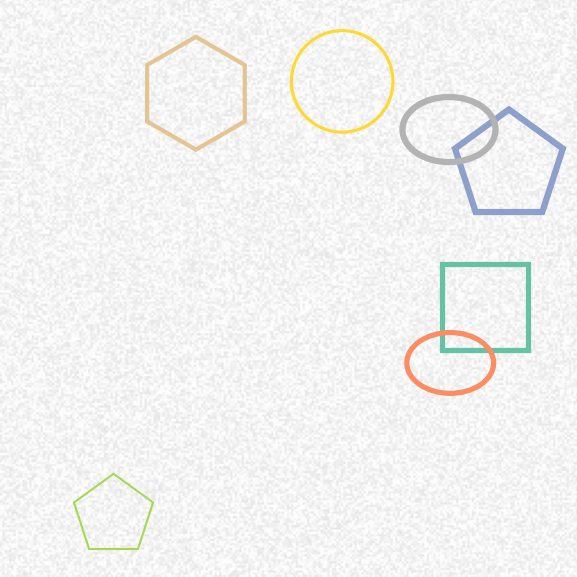[{"shape": "square", "thickness": 2.5, "radius": 0.37, "center": [0.839, 0.467]}, {"shape": "oval", "thickness": 2.5, "radius": 0.38, "center": [0.78, 0.371]}, {"shape": "pentagon", "thickness": 3, "radius": 0.49, "center": [0.881, 0.711]}, {"shape": "pentagon", "thickness": 1, "radius": 0.36, "center": [0.197, 0.107]}, {"shape": "circle", "thickness": 1.5, "radius": 0.44, "center": [0.593, 0.858]}, {"shape": "hexagon", "thickness": 2, "radius": 0.49, "center": [0.339, 0.838]}, {"shape": "oval", "thickness": 3, "radius": 0.4, "center": [0.777, 0.775]}]